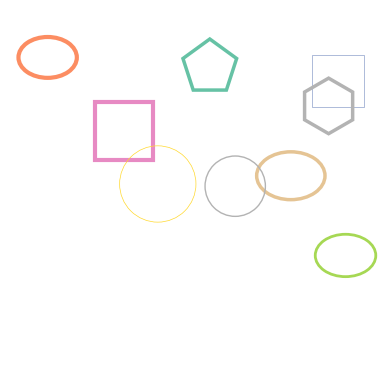[{"shape": "pentagon", "thickness": 2.5, "radius": 0.37, "center": [0.545, 0.825]}, {"shape": "oval", "thickness": 3, "radius": 0.38, "center": [0.124, 0.851]}, {"shape": "square", "thickness": 0.5, "radius": 0.34, "center": [0.878, 0.789]}, {"shape": "square", "thickness": 3, "radius": 0.37, "center": [0.322, 0.66]}, {"shape": "oval", "thickness": 2, "radius": 0.39, "center": [0.897, 0.336]}, {"shape": "circle", "thickness": 0.5, "radius": 0.5, "center": [0.41, 0.522]}, {"shape": "oval", "thickness": 2.5, "radius": 0.44, "center": [0.755, 0.544]}, {"shape": "hexagon", "thickness": 2.5, "radius": 0.36, "center": [0.854, 0.725]}, {"shape": "circle", "thickness": 1, "radius": 0.39, "center": [0.611, 0.516]}]